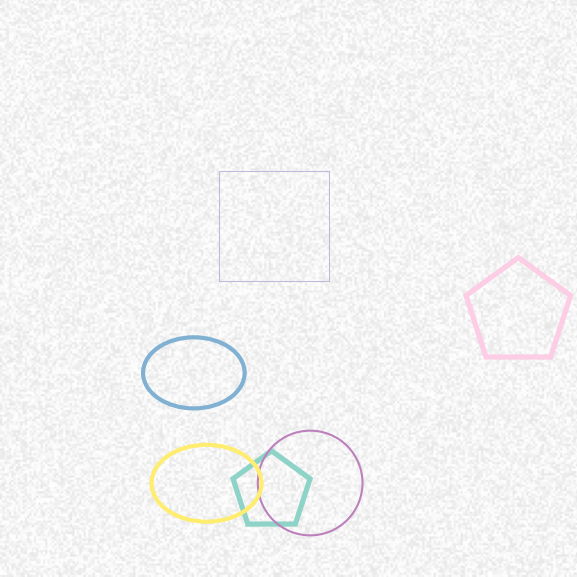[{"shape": "pentagon", "thickness": 2.5, "radius": 0.35, "center": [0.47, 0.148]}, {"shape": "square", "thickness": 0.5, "radius": 0.48, "center": [0.474, 0.607]}, {"shape": "oval", "thickness": 2, "radius": 0.44, "center": [0.336, 0.354]}, {"shape": "pentagon", "thickness": 2.5, "radius": 0.48, "center": [0.898, 0.458]}, {"shape": "circle", "thickness": 1, "radius": 0.45, "center": [0.537, 0.163]}, {"shape": "oval", "thickness": 2, "radius": 0.48, "center": [0.358, 0.162]}]